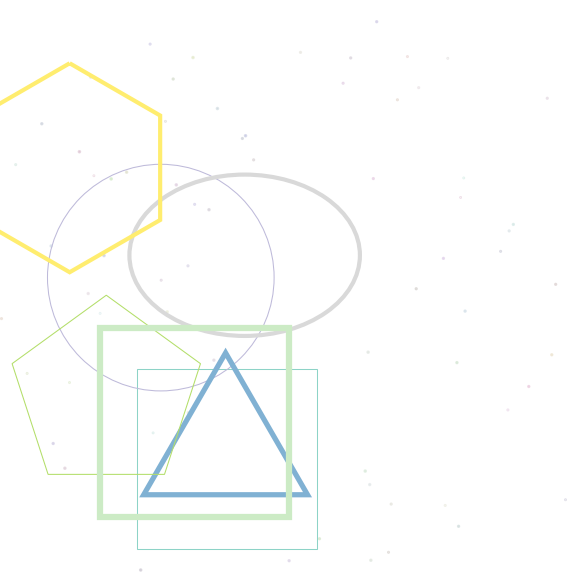[{"shape": "square", "thickness": 0.5, "radius": 0.78, "center": [0.393, 0.205]}, {"shape": "circle", "thickness": 0.5, "radius": 0.98, "center": [0.278, 0.518]}, {"shape": "triangle", "thickness": 2.5, "radius": 0.82, "center": [0.391, 0.224]}, {"shape": "pentagon", "thickness": 0.5, "radius": 0.86, "center": [0.184, 0.316]}, {"shape": "oval", "thickness": 2, "radius": 1.0, "center": [0.424, 0.557]}, {"shape": "square", "thickness": 3, "radius": 0.82, "center": [0.337, 0.267]}, {"shape": "hexagon", "thickness": 2, "radius": 0.9, "center": [0.121, 0.709]}]